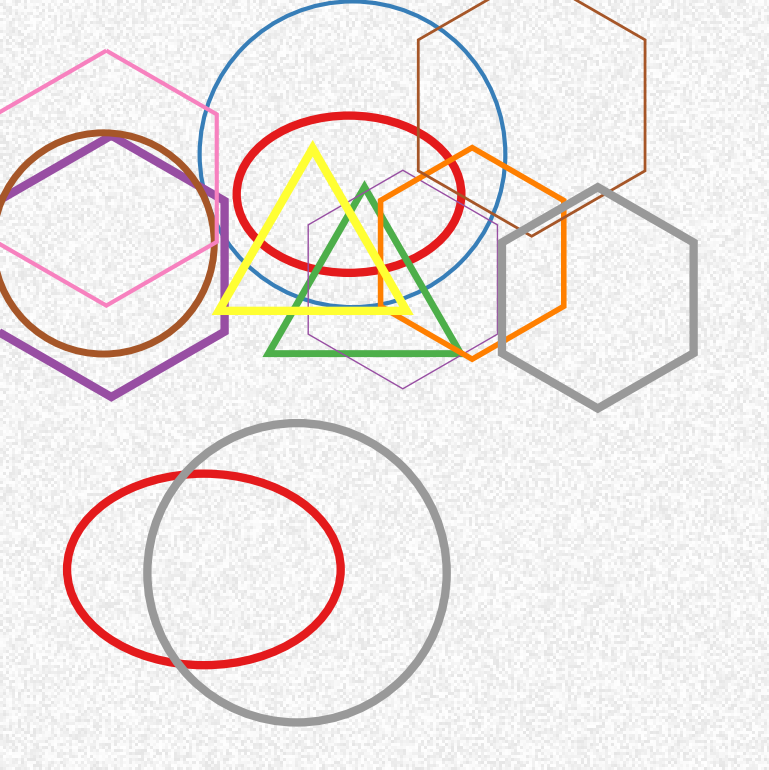[{"shape": "oval", "thickness": 3, "radius": 0.89, "center": [0.265, 0.26]}, {"shape": "oval", "thickness": 3, "radius": 0.73, "center": [0.453, 0.748]}, {"shape": "circle", "thickness": 1.5, "radius": 0.99, "center": [0.458, 0.8]}, {"shape": "triangle", "thickness": 2.5, "radius": 0.72, "center": [0.473, 0.613]}, {"shape": "hexagon", "thickness": 3, "radius": 0.85, "center": [0.145, 0.654]}, {"shape": "hexagon", "thickness": 0.5, "radius": 0.71, "center": [0.523, 0.637]}, {"shape": "hexagon", "thickness": 2, "radius": 0.69, "center": [0.613, 0.671]}, {"shape": "triangle", "thickness": 3, "radius": 0.7, "center": [0.406, 0.667]}, {"shape": "hexagon", "thickness": 1, "radius": 0.85, "center": [0.69, 0.863]}, {"shape": "circle", "thickness": 2.5, "radius": 0.72, "center": [0.135, 0.684]}, {"shape": "hexagon", "thickness": 1.5, "radius": 0.83, "center": [0.138, 0.769]}, {"shape": "circle", "thickness": 3, "radius": 0.97, "center": [0.386, 0.256]}, {"shape": "hexagon", "thickness": 3, "radius": 0.72, "center": [0.776, 0.613]}]